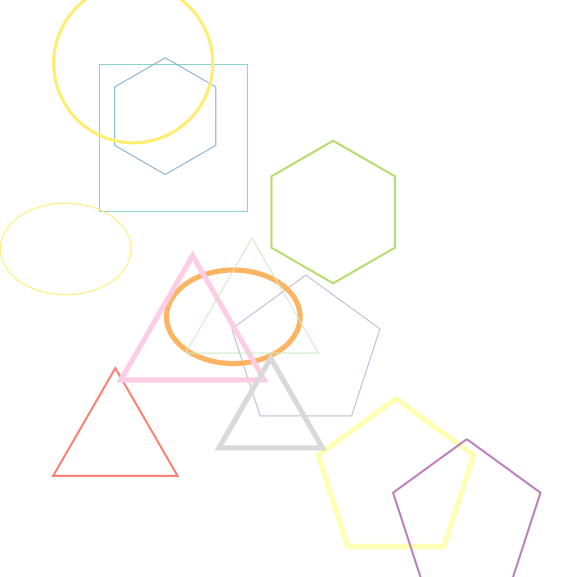[{"shape": "square", "thickness": 0.5, "radius": 0.64, "center": [0.3, 0.761]}, {"shape": "pentagon", "thickness": 2.5, "radius": 0.71, "center": [0.686, 0.167]}, {"shape": "pentagon", "thickness": 0.5, "radius": 0.67, "center": [0.53, 0.388]}, {"shape": "triangle", "thickness": 1, "radius": 0.62, "center": [0.2, 0.237]}, {"shape": "hexagon", "thickness": 0.5, "radius": 0.51, "center": [0.286, 0.798]}, {"shape": "oval", "thickness": 2.5, "radius": 0.58, "center": [0.404, 0.451]}, {"shape": "hexagon", "thickness": 1, "radius": 0.62, "center": [0.577, 0.632]}, {"shape": "triangle", "thickness": 2.5, "radius": 0.72, "center": [0.333, 0.413]}, {"shape": "triangle", "thickness": 2.5, "radius": 0.52, "center": [0.469, 0.275]}, {"shape": "pentagon", "thickness": 1, "radius": 0.67, "center": [0.808, 0.105]}, {"shape": "triangle", "thickness": 0.5, "radius": 0.66, "center": [0.436, 0.454]}, {"shape": "oval", "thickness": 0.5, "radius": 0.57, "center": [0.114, 0.568]}, {"shape": "circle", "thickness": 1.5, "radius": 0.69, "center": [0.231, 0.89]}]